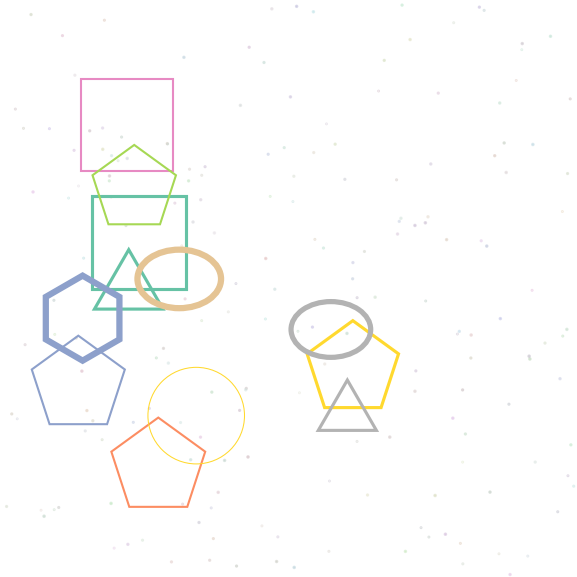[{"shape": "triangle", "thickness": 1.5, "radius": 0.34, "center": [0.223, 0.498]}, {"shape": "square", "thickness": 1.5, "radius": 0.41, "center": [0.241, 0.579]}, {"shape": "pentagon", "thickness": 1, "radius": 0.43, "center": [0.274, 0.191]}, {"shape": "pentagon", "thickness": 1, "radius": 0.42, "center": [0.136, 0.333]}, {"shape": "hexagon", "thickness": 3, "radius": 0.37, "center": [0.143, 0.448]}, {"shape": "square", "thickness": 1, "radius": 0.4, "center": [0.22, 0.783]}, {"shape": "pentagon", "thickness": 1, "radius": 0.38, "center": [0.232, 0.672]}, {"shape": "circle", "thickness": 0.5, "radius": 0.42, "center": [0.34, 0.279]}, {"shape": "pentagon", "thickness": 1.5, "radius": 0.42, "center": [0.611, 0.361]}, {"shape": "oval", "thickness": 3, "radius": 0.36, "center": [0.31, 0.516]}, {"shape": "oval", "thickness": 2.5, "radius": 0.34, "center": [0.573, 0.429]}, {"shape": "triangle", "thickness": 1.5, "radius": 0.29, "center": [0.601, 0.283]}]